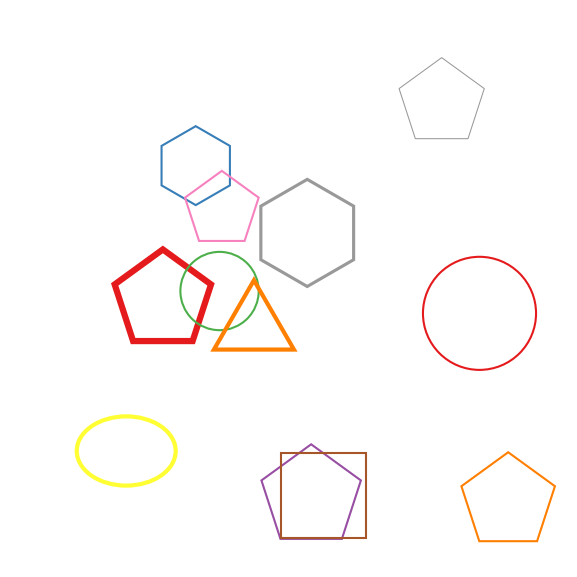[{"shape": "pentagon", "thickness": 3, "radius": 0.44, "center": [0.282, 0.48]}, {"shape": "circle", "thickness": 1, "radius": 0.49, "center": [0.83, 0.457]}, {"shape": "hexagon", "thickness": 1, "radius": 0.34, "center": [0.339, 0.712]}, {"shape": "circle", "thickness": 1, "radius": 0.34, "center": [0.38, 0.495]}, {"shape": "pentagon", "thickness": 1, "radius": 0.45, "center": [0.539, 0.139]}, {"shape": "triangle", "thickness": 2, "radius": 0.4, "center": [0.44, 0.434]}, {"shape": "pentagon", "thickness": 1, "radius": 0.43, "center": [0.88, 0.131]}, {"shape": "oval", "thickness": 2, "radius": 0.43, "center": [0.219, 0.218]}, {"shape": "square", "thickness": 1, "radius": 0.37, "center": [0.56, 0.142]}, {"shape": "pentagon", "thickness": 1, "radius": 0.34, "center": [0.384, 0.636]}, {"shape": "pentagon", "thickness": 0.5, "radius": 0.39, "center": [0.765, 0.822]}, {"shape": "hexagon", "thickness": 1.5, "radius": 0.46, "center": [0.532, 0.596]}]